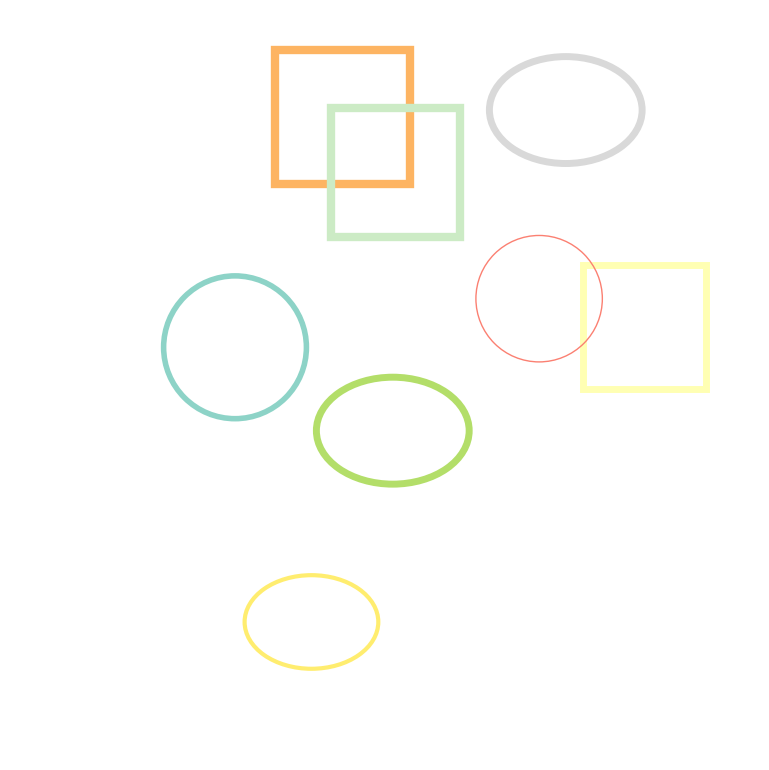[{"shape": "circle", "thickness": 2, "radius": 0.46, "center": [0.305, 0.549]}, {"shape": "square", "thickness": 2.5, "radius": 0.4, "center": [0.837, 0.576]}, {"shape": "circle", "thickness": 0.5, "radius": 0.41, "center": [0.7, 0.612]}, {"shape": "square", "thickness": 3, "radius": 0.44, "center": [0.445, 0.848]}, {"shape": "oval", "thickness": 2.5, "radius": 0.5, "center": [0.51, 0.441]}, {"shape": "oval", "thickness": 2.5, "radius": 0.5, "center": [0.735, 0.857]}, {"shape": "square", "thickness": 3, "radius": 0.42, "center": [0.513, 0.776]}, {"shape": "oval", "thickness": 1.5, "radius": 0.43, "center": [0.404, 0.192]}]